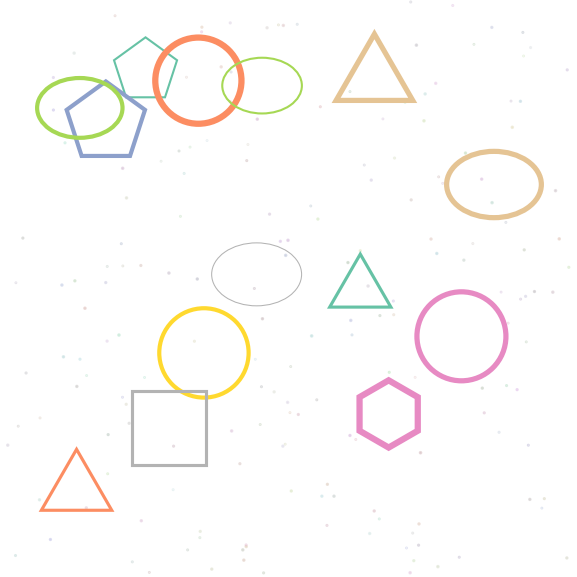[{"shape": "pentagon", "thickness": 1, "radius": 0.29, "center": [0.252, 0.877]}, {"shape": "triangle", "thickness": 1.5, "radius": 0.31, "center": [0.624, 0.498]}, {"shape": "circle", "thickness": 3, "radius": 0.37, "center": [0.344, 0.859]}, {"shape": "triangle", "thickness": 1.5, "radius": 0.35, "center": [0.133, 0.151]}, {"shape": "pentagon", "thickness": 2, "radius": 0.36, "center": [0.183, 0.787]}, {"shape": "circle", "thickness": 2.5, "radius": 0.39, "center": [0.799, 0.417]}, {"shape": "hexagon", "thickness": 3, "radius": 0.29, "center": [0.673, 0.282]}, {"shape": "oval", "thickness": 1, "radius": 0.34, "center": [0.454, 0.851]}, {"shape": "oval", "thickness": 2, "radius": 0.37, "center": [0.138, 0.812]}, {"shape": "circle", "thickness": 2, "radius": 0.39, "center": [0.353, 0.388]}, {"shape": "triangle", "thickness": 2.5, "radius": 0.38, "center": [0.648, 0.864]}, {"shape": "oval", "thickness": 2.5, "radius": 0.41, "center": [0.855, 0.68]}, {"shape": "square", "thickness": 1.5, "radius": 0.32, "center": [0.292, 0.257]}, {"shape": "oval", "thickness": 0.5, "radius": 0.39, "center": [0.444, 0.524]}]